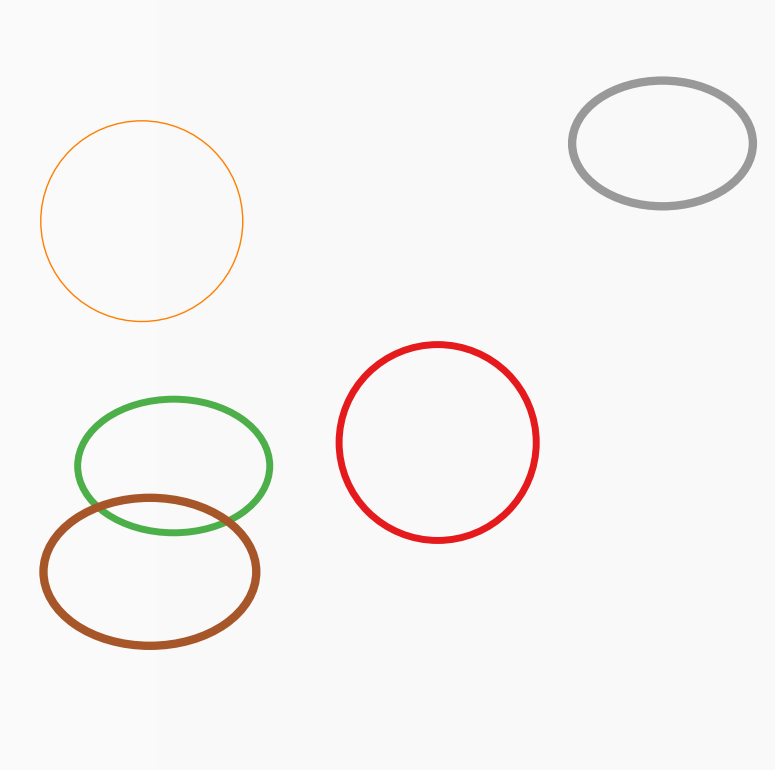[{"shape": "circle", "thickness": 2.5, "radius": 0.64, "center": [0.565, 0.425]}, {"shape": "oval", "thickness": 2.5, "radius": 0.62, "center": [0.224, 0.395]}, {"shape": "circle", "thickness": 0.5, "radius": 0.65, "center": [0.183, 0.713]}, {"shape": "oval", "thickness": 3, "radius": 0.69, "center": [0.193, 0.257]}, {"shape": "oval", "thickness": 3, "radius": 0.58, "center": [0.855, 0.814]}]